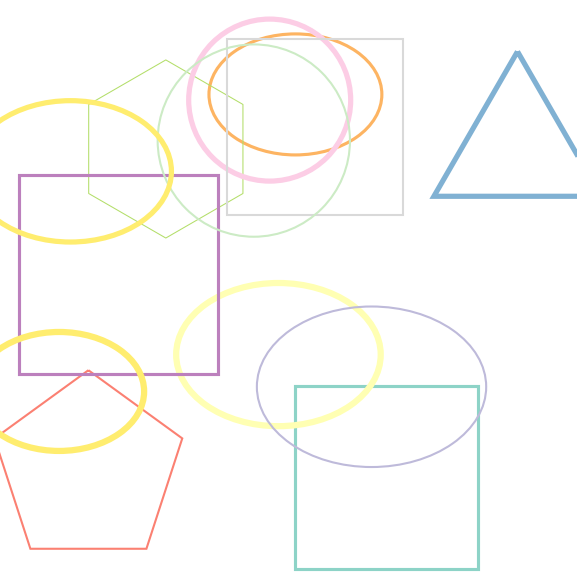[{"shape": "square", "thickness": 1.5, "radius": 0.79, "center": [0.669, 0.173]}, {"shape": "oval", "thickness": 3, "radius": 0.89, "center": [0.482, 0.385]}, {"shape": "oval", "thickness": 1, "radius": 0.99, "center": [0.643, 0.329]}, {"shape": "pentagon", "thickness": 1, "radius": 0.85, "center": [0.153, 0.187]}, {"shape": "triangle", "thickness": 2.5, "radius": 0.84, "center": [0.896, 0.743]}, {"shape": "oval", "thickness": 1.5, "radius": 0.75, "center": [0.512, 0.836]}, {"shape": "hexagon", "thickness": 0.5, "radius": 0.77, "center": [0.287, 0.741]}, {"shape": "circle", "thickness": 2.5, "radius": 0.7, "center": [0.467, 0.826]}, {"shape": "square", "thickness": 1, "radius": 0.76, "center": [0.545, 0.78]}, {"shape": "square", "thickness": 1.5, "radius": 0.86, "center": [0.205, 0.524]}, {"shape": "circle", "thickness": 1, "radius": 0.83, "center": [0.439, 0.756]}, {"shape": "oval", "thickness": 3, "radius": 0.74, "center": [0.102, 0.321]}, {"shape": "oval", "thickness": 2.5, "radius": 0.87, "center": [0.122, 0.702]}]